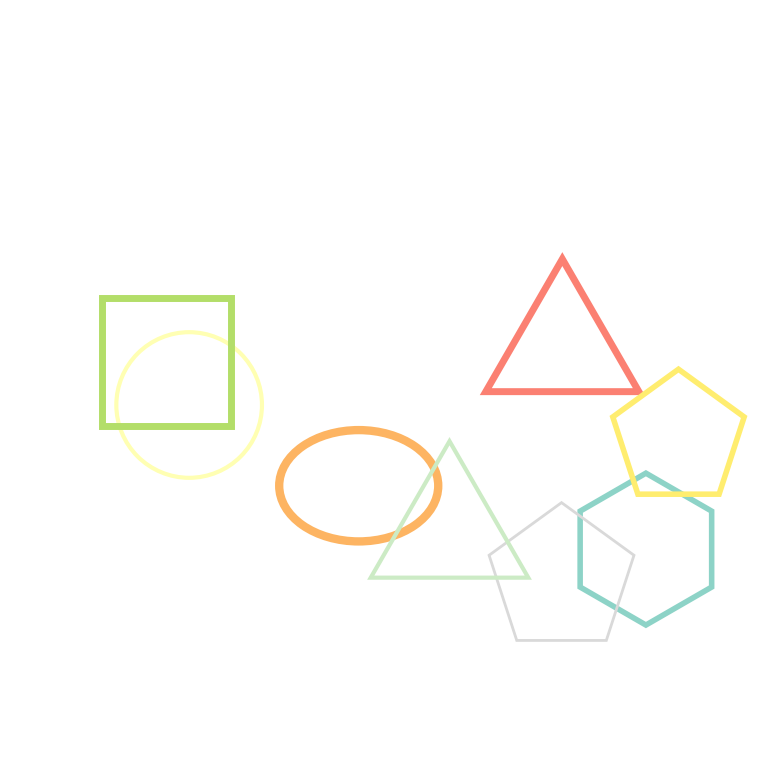[{"shape": "hexagon", "thickness": 2, "radius": 0.49, "center": [0.839, 0.287]}, {"shape": "circle", "thickness": 1.5, "radius": 0.47, "center": [0.246, 0.474]}, {"shape": "triangle", "thickness": 2.5, "radius": 0.57, "center": [0.73, 0.549]}, {"shape": "oval", "thickness": 3, "radius": 0.52, "center": [0.466, 0.369]}, {"shape": "square", "thickness": 2.5, "radius": 0.42, "center": [0.216, 0.53]}, {"shape": "pentagon", "thickness": 1, "radius": 0.49, "center": [0.729, 0.248]}, {"shape": "triangle", "thickness": 1.5, "radius": 0.59, "center": [0.584, 0.309]}, {"shape": "pentagon", "thickness": 2, "radius": 0.45, "center": [0.881, 0.431]}]